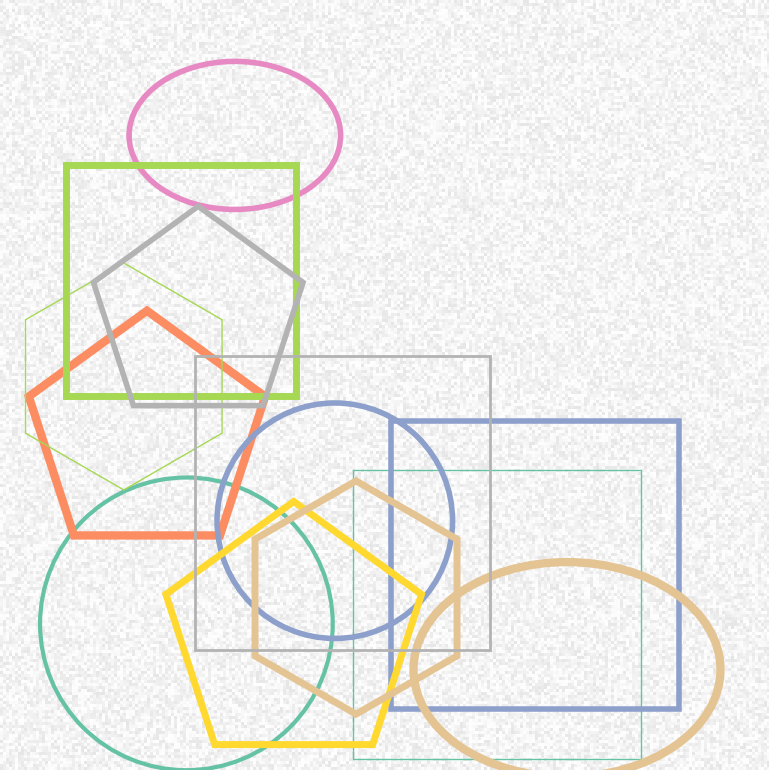[{"shape": "circle", "thickness": 1.5, "radius": 0.95, "center": [0.242, 0.19]}, {"shape": "square", "thickness": 0.5, "radius": 0.94, "center": [0.646, 0.202]}, {"shape": "pentagon", "thickness": 3, "radius": 0.81, "center": [0.191, 0.435]}, {"shape": "circle", "thickness": 2, "radius": 0.76, "center": [0.435, 0.324]}, {"shape": "square", "thickness": 2, "radius": 0.94, "center": [0.695, 0.266]}, {"shape": "oval", "thickness": 2, "radius": 0.69, "center": [0.305, 0.824]}, {"shape": "hexagon", "thickness": 0.5, "radius": 0.74, "center": [0.161, 0.511]}, {"shape": "square", "thickness": 2.5, "radius": 0.75, "center": [0.235, 0.636]}, {"shape": "pentagon", "thickness": 2.5, "radius": 0.87, "center": [0.381, 0.174]}, {"shape": "hexagon", "thickness": 2.5, "radius": 0.76, "center": [0.462, 0.224]}, {"shape": "oval", "thickness": 3, "radius": 1.0, "center": [0.736, 0.131]}, {"shape": "square", "thickness": 1, "radius": 0.96, "center": [0.444, 0.347]}, {"shape": "pentagon", "thickness": 2, "radius": 0.72, "center": [0.257, 0.589]}]